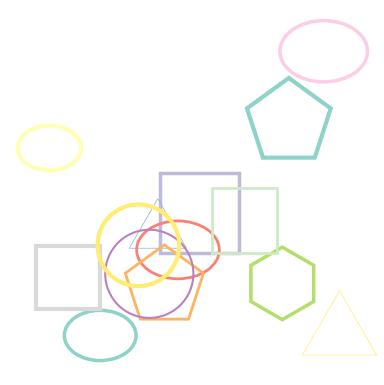[{"shape": "oval", "thickness": 2.5, "radius": 0.47, "center": [0.26, 0.129]}, {"shape": "pentagon", "thickness": 3, "radius": 0.57, "center": [0.75, 0.683]}, {"shape": "oval", "thickness": 3, "radius": 0.41, "center": [0.128, 0.616]}, {"shape": "square", "thickness": 2.5, "radius": 0.52, "center": [0.519, 0.446]}, {"shape": "oval", "thickness": 2, "radius": 0.54, "center": [0.462, 0.351]}, {"shape": "triangle", "thickness": 0.5, "radius": 0.43, "center": [0.41, 0.398]}, {"shape": "pentagon", "thickness": 2, "radius": 0.53, "center": [0.427, 0.257]}, {"shape": "hexagon", "thickness": 2.5, "radius": 0.47, "center": [0.733, 0.264]}, {"shape": "oval", "thickness": 2.5, "radius": 0.57, "center": [0.841, 0.867]}, {"shape": "square", "thickness": 3, "radius": 0.41, "center": [0.177, 0.279]}, {"shape": "circle", "thickness": 1.5, "radius": 0.57, "center": [0.388, 0.289]}, {"shape": "square", "thickness": 2, "radius": 0.43, "center": [0.635, 0.427]}, {"shape": "circle", "thickness": 3, "radius": 0.53, "center": [0.36, 0.363]}, {"shape": "triangle", "thickness": 0.5, "radius": 0.56, "center": [0.882, 0.134]}]